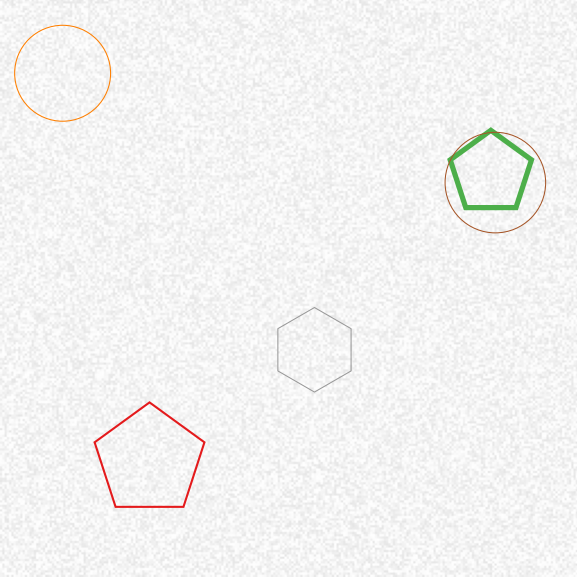[{"shape": "pentagon", "thickness": 1, "radius": 0.5, "center": [0.259, 0.202]}, {"shape": "pentagon", "thickness": 2.5, "radius": 0.37, "center": [0.85, 0.699]}, {"shape": "circle", "thickness": 0.5, "radius": 0.42, "center": [0.108, 0.872]}, {"shape": "circle", "thickness": 0.5, "radius": 0.44, "center": [0.858, 0.683]}, {"shape": "hexagon", "thickness": 0.5, "radius": 0.37, "center": [0.545, 0.393]}]